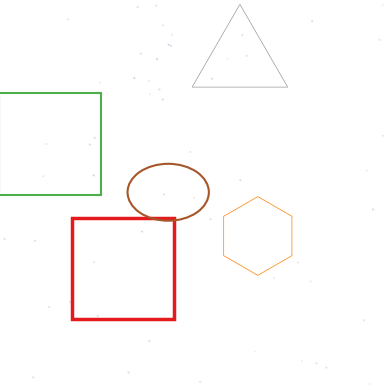[{"shape": "square", "thickness": 2.5, "radius": 0.66, "center": [0.319, 0.303]}, {"shape": "square", "thickness": 1.5, "radius": 0.66, "center": [0.13, 0.626]}, {"shape": "hexagon", "thickness": 0.5, "radius": 0.51, "center": [0.67, 0.387]}, {"shape": "oval", "thickness": 1.5, "radius": 0.53, "center": [0.437, 0.501]}, {"shape": "triangle", "thickness": 0.5, "radius": 0.72, "center": [0.623, 0.845]}]